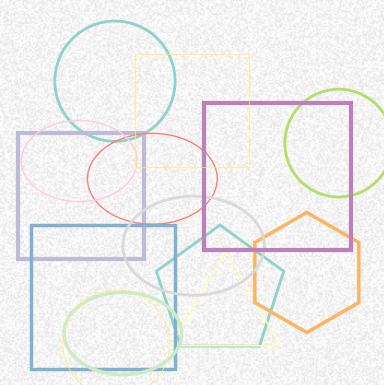[{"shape": "pentagon", "thickness": 2, "radius": 0.87, "center": [0.572, 0.242]}, {"shape": "circle", "thickness": 2, "radius": 0.78, "center": [0.299, 0.789]}, {"shape": "triangle", "thickness": 1, "radius": 0.82, "center": [0.586, 0.184]}, {"shape": "square", "thickness": 3, "radius": 0.82, "center": [0.211, 0.49]}, {"shape": "oval", "thickness": 1, "radius": 0.84, "center": [0.396, 0.536]}, {"shape": "square", "thickness": 2.5, "radius": 0.93, "center": [0.268, 0.228]}, {"shape": "hexagon", "thickness": 2.5, "radius": 0.78, "center": [0.797, 0.292]}, {"shape": "circle", "thickness": 2, "radius": 0.7, "center": [0.88, 0.628]}, {"shape": "oval", "thickness": 1, "radius": 0.75, "center": [0.206, 0.582]}, {"shape": "oval", "thickness": 2, "radius": 0.92, "center": [0.503, 0.362]}, {"shape": "square", "thickness": 3, "radius": 0.95, "center": [0.72, 0.542]}, {"shape": "oval", "thickness": 2.5, "radius": 0.76, "center": [0.319, 0.134]}, {"shape": "square", "thickness": 0.5, "radius": 0.74, "center": [0.498, 0.713]}, {"shape": "circle", "thickness": 0.5, "radius": 0.69, "center": [0.302, 0.108]}]